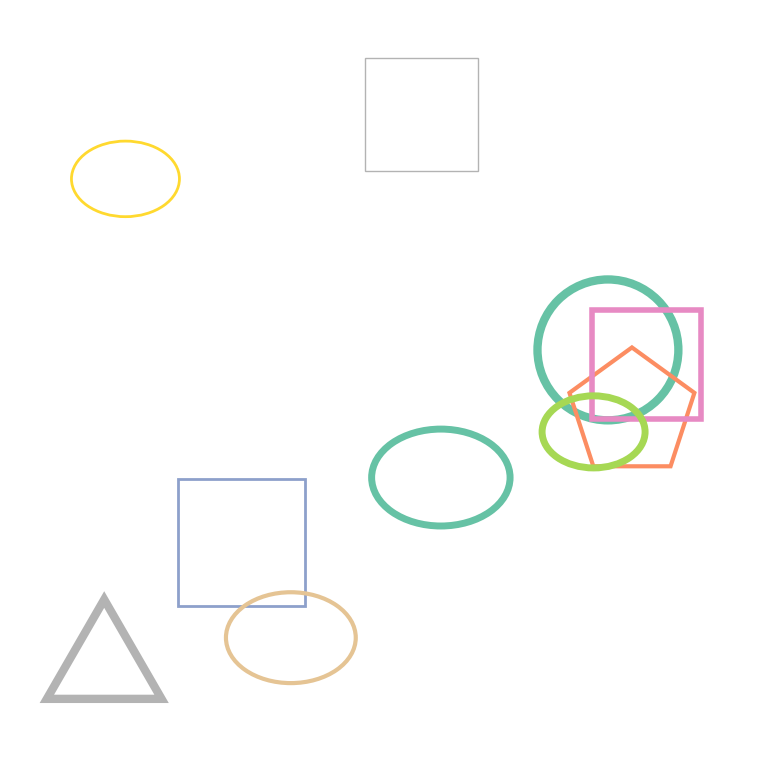[{"shape": "circle", "thickness": 3, "radius": 0.46, "center": [0.79, 0.546]}, {"shape": "oval", "thickness": 2.5, "radius": 0.45, "center": [0.573, 0.38]}, {"shape": "pentagon", "thickness": 1.5, "radius": 0.43, "center": [0.821, 0.463]}, {"shape": "square", "thickness": 1, "radius": 0.41, "center": [0.314, 0.296]}, {"shape": "square", "thickness": 2, "radius": 0.35, "center": [0.84, 0.526]}, {"shape": "oval", "thickness": 2.5, "radius": 0.33, "center": [0.771, 0.439]}, {"shape": "oval", "thickness": 1, "radius": 0.35, "center": [0.163, 0.768]}, {"shape": "oval", "thickness": 1.5, "radius": 0.42, "center": [0.378, 0.172]}, {"shape": "square", "thickness": 0.5, "radius": 0.37, "center": [0.547, 0.851]}, {"shape": "triangle", "thickness": 3, "radius": 0.43, "center": [0.135, 0.135]}]